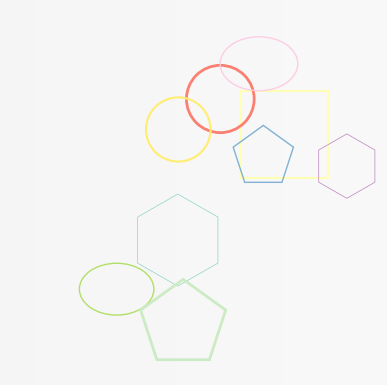[{"shape": "hexagon", "thickness": 0.5, "radius": 0.6, "center": [0.459, 0.376]}, {"shape": "square", "thickness": 1.5, "radius": 0.57, "center": [0.733, 0.651]}, {"shape": "circle", "thickness": 2, "radius": 0.44, "center": [0.569, 0.743]}, {"shape": "pentagon", "thickness": 1, "radius": 0.41, "center": [0.68, 0.593]}, {"shape": "oval", "thickness": 1, "radius": 0.48, "center": [0.301, 0.249]}, {"shape": "oval", "thickness": 1, "radius": 0.5, "center": [0.668, 0.834]}, {"shape": "hexagon", "thickness": 0.5, "radius": 0.42, "center": [0.895, 0.569]}, {"shape": "pentagon", "thickness": 2, "radius": 0.58, "center": [0.473, 0.159]}, {"shape": "circle", "thickness": 1.5, "radius": 0.42, "center": [0.46, 0.664]}]